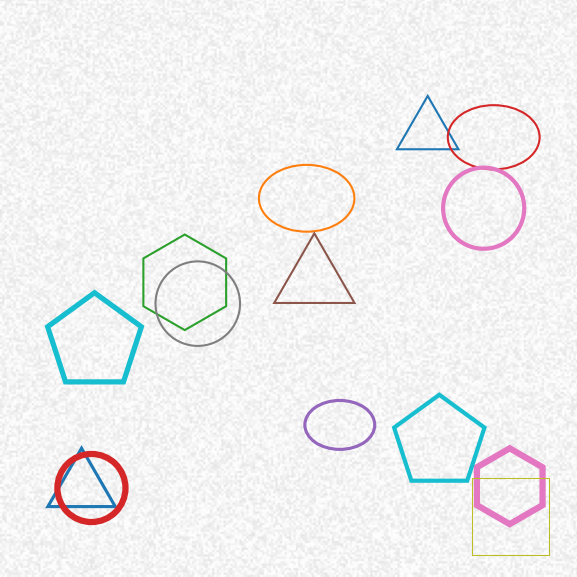[{"shape": "triangle", "thickness": 1.5, "radius": 0.34, "center": [0.141, 0.156]}, {"shape": "triangle", "thickness": 1, "radius": 0.31, "center": [0.741, 0.771]}, {"shape": "oval", "thickness": 1, "radius": 0.41, "center": [0.531, 0.656]}, {"shape": "hexagon", "thickness": 1, "radius": 0.41, "center": [0.32, 0.51]}, {"shape": "oval", "thickness": 1, "radius": 0.4, "center": [0.855, 0.761]}, {"shape": "circle", "thickness": 3, "radius": 0.29, "center": [0.158, 0.154]}, {"shape": "oval", "thickness": 1.5, "radius": 0.3, "center": [0.588, 0.263]}, {"shape": "triangle", "thickness": 1, "radius": 0.4, "center": [0.544, 0.515]}, {"shape": "hexagon", "thickness": 3, "radius": 0.33, "center": [0.883, 0.157]}, {"shape": "circle", "thickness": 2, "radius": 0.35, "center": [0.838, 0.639]}, {"shape": "circle", "thickness": 1, "radius": 0.37, "center": [0.342, 0.473]}, {"shape": "square", "thickness": 0.5, "radius": 0.33, "center": [0.884, 0.105]}, {"shape": "pentagon", "thickness": 2.5, "radius": 0.43, "center": [0.164, 0.407]}, {"shape": "pentagon", "thickness": 2, "radius": 0.41, "center": [0.761, 0.233]}]